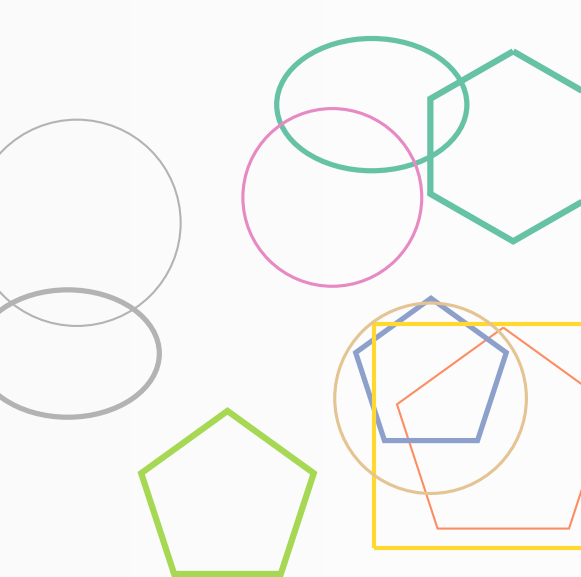[{"shape": "hexagon", "thickness": 3, "radius": 0.82, "center": [0.883, 0.746]}, {"shape": "oval", "thickness": 2.5, "radius": 0.82, "center": [0.64, 0.818]}, {"shape": "pentagon", "thickness": 1, "radius": 0.96, "center": [0.866, 0.24]}, {"shape": "pentagon", "thickness": 2.5, "radius": 0.68, "center": [0.741, 0.346]}, {"shape": "circle", "thickness": 1.5, "radius": 0.77, "center": [0.572, 0.657]}, {"shape": "pentagon", "thickness": 3, "radius": 0.78, "center": [0.391, 0.131]}, {"shape": "square", "thickness": 2, "radius": 0.97, "center": [0.837, 0.244]}, {"shape": "circle", "thickness": 1.5, "radius": 0.82, "center": [0.741, 0.31]}, {"shape": "oval", "thickness": 2.5, "radius": 0.79, "center": [0.117, 0.387]}, {"shape": "circle", "thickness": 1, "radius": 0.89, "center": [0.132, 0.613]}]